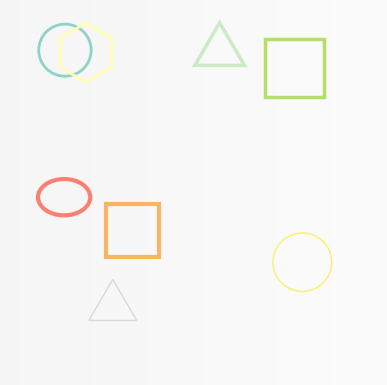[{"shape": "circle", "thickness": 2, "radius": 0.34, "center": [0.168, 0.87]}, {"shape": "hexagon", "thickness": 2, "radius": 0.38, "center": [0.221, 0.863]}, {"shape": "oval", "thickness": 3, "radius": 0.34, "center": [0.165, 0.488]}, {"shape": "square", "thickness": 3, "radius": 0.34, "center": [0.342, 0.401]}, {"shape": "square", "thickness": 2.5, "radius": 0.38, "center": [0.76, 0.823]}, {"shape": "triangle", "thickness": 1, "radius": 0.36, "center": [0.291, 0.203]}, {"shape": "triangle", "thickness": 2.5, "radius": 0.37, "center": [0.567, 0.867]}, {"shape": "circle", "thickness": 1, "radius": 0.38, "center": [0.78, 0.319]}]